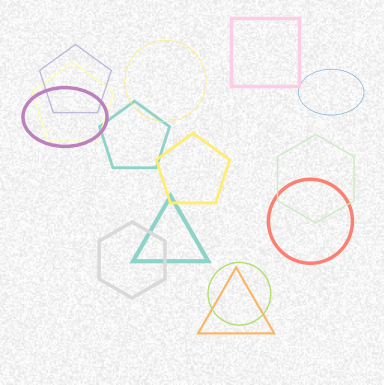[{"shape": "triangle", "thickness": 3, "radius": 0.56, "center": [0.443, 0.378]}, {"shape": "pentagon", "thickness": 2, "radius": 0.48, "center": [0.35, 0.642]}, {"shape": "pentagon", "thickness": 1, "radius": 0.56, "center": [0.189, 0.727]}, {"shape": "pentagon", "thickness": 1, "radius": 0.49, "center": [0.196, 0.787]}, {"shape": "circle", "thickness": 2.5, "radius": 0.55, "center": [0.806, 0.425]}, {"shape": "oval", "thickness": 0.5, "radius": 0.43, "center": [0.86, 0.761]}, {"shape": "triangle", "thickness": 1.5, "radius": 0.57, "center": [0.613, 0.191]}, {"shape": "circle", "thickness": 1, "radius": 0.41, "center": [0.622, 0.237]}, {"shape": "square", "thickness": 2.5, "radius": 0.44, "center": [0.689, 0.864]}, {"shape": "hexagon", "thickness": 2.5, "radius": 0.49, "center": [0.343, 0.325]}, {"shape": "oval", "thickness": 2.5, "radius": 0.55, "center": [0.169, 0.696]}, {"shape": "hexagon", "thickness": 1, "radius": 0.57, "center": [0.82, 0.536]}, {"shape": "circle", "thickness": 0.5, "radius": 0.53, "center": [0.43, 0.79]}, {"shape": "pentagon", "thickness": 2, "radius": 0.5, "center": [0.501, 0.554]}]